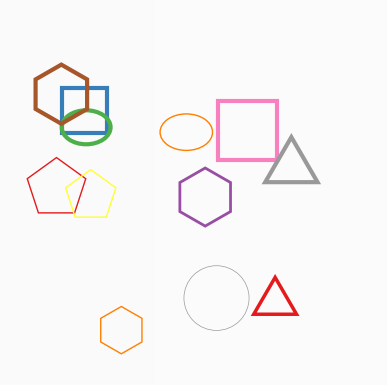[{"shape": "triangle", "thickness": 2.5, "radius": 0.32, "center": [0.71, 0.216]}, {"shape": "pentagon", "thickness": 1, "radius": 0.4, "center": [0.146, 0.511]}, {"shape": "square", "thickness": 3, "radius": 0.29, "center": [0.218, 0.712]}, {"shape": "oval", "thickness": 3, "radius": 0.32, "center": [0.222, 0.669]}, {"shape": "hexagon", "thickness": 2, "radius": 0.38, "center": [0.53, 0.488]}, {"shape": "oval", "thickness": 1, "radius": 0.34, "center": [0.481, 0.657]}, {"shape": "hexagon", "thickness": 1, "radius": 0.31, "center": [0.313, 0.142]}, {"shape": "pentagon", "thickness": 1, "radius": 0.34, "center": [0.234, 0.491]}, {"shape": "hexagon", "thickness": 3, "radius": 0.38, "center": [0.158, 0.755]}, {"shape": "square", "thickness": 3, "radius": 0.38, "center": [0.64, 0.661]}, {"shape": "circle", "thickness": 0.5, "radius": 0.42, "center": [0.559, 0.226]}, {"shape": "triangle", "thickness": 3, "radius": 0.39, "center": [0.752, 0.566]}]